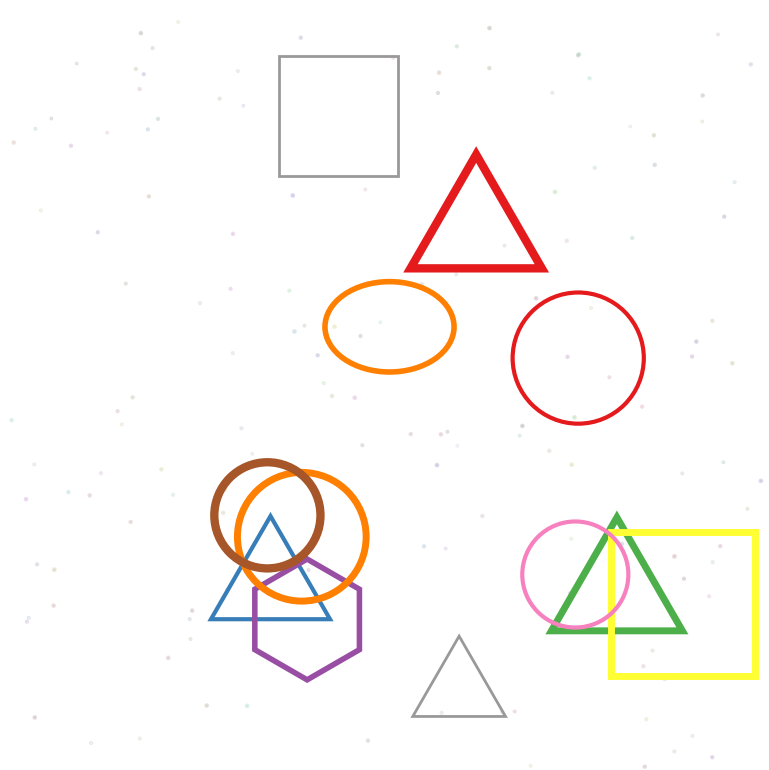[{"shape": "circle", "thickness": 1.5, "radius": 0.43, "center": [0.751, 0.535]}, {"shape": "triangle", "thickness": 3, "radius": 0.49, "center": [0.618, 0.701]}, {"shape": "triangle", "thickness": 1.5, "radius": 0.45, "center": [0.351, 0.24]}, {"shape": "triangle", "thickness": 2.5, "radius": 0.49, "center": [0.801, 0.23]}, {"shape": "hexagon", "thickness": 2, "radius": 0.39, "center": [0.399, 0.196]}, {"shape": "oval", "thickness": 2, "radius": 0.42, "center": [0.506, 0.576]}, {"shape": "circle", "thickness": 2.5, "radius": 0.42, "center": [0.392, 0.303]}, {"shape": "square", "thickness": 2.5, "radius": 0.47, "center": [0.887, 0.215]}, {"shape": "circle", "thickness": 3, "radius": 0.34, "center": [0.347, 0.331]}, {"shape": "circle", "thickness": 1.5, "radius": 0.34, "center": [0.747, 0.254]}, {"shape": "triangle", "thickness": 1, "radius": 0.35, "center": [0.596, 0.104]}, {"shape": "square", "thickness": 1, "radius": 0.39, "center": [0.44, 0.849]}]